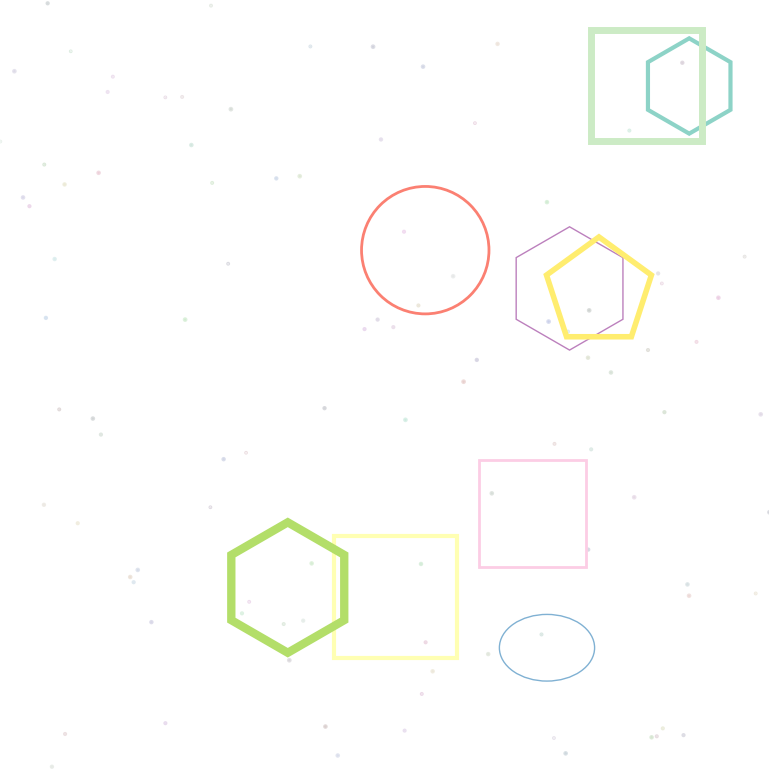[{"shape": "hexagon", "thickness": 1.5, "radius": 0.31, "center": [0.895, 0.888]}, {"shape": "square", "thickness": 1.5, "radius": 0.4, "center": [0.514, 0.225]}, {"shape": "circle", "thickness": 1, "radius": 0.41, "center": [0.552, 0.675]}, {"shape": "oval", "thickness": 0.5, "radius": 0.31, "center": [0.71, 0.159]}, {"shape": "hexagon", "thickness": 3, "radius": 0.42, "center": [0.374, 0.237]}, {"shape": "square", "thickness": 1, "radius": 0.35, "center": [0.691, 0.333]}, {"shape": "hexagon", "thickness": 0.5, "radius": 0.4, "center": [0.74, 0.625]}, {"shape": "square", "thickness": 2.5, "radius": 0.36, "center": [0.84, 0.889]}, {"shape": "pentagon", "thickness": 2, "radius": 0.36, "center": [0.778, 0.621]}]